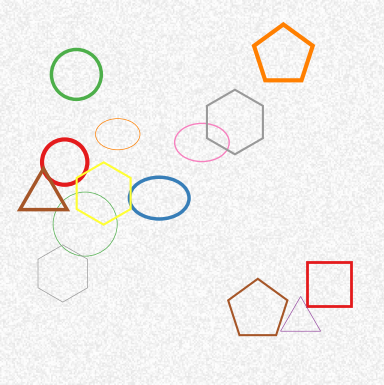[{"shape": "circle", "thickness": 3, "radius": 0.29, "center": [0.168, 0.579]}, {"shape": "square", "thickness": 2, "radius": 0.29, "center": [0.855, 0.263]}, {"shape": "oval", "thickness": 2.5, "radius": 0.39, "center": [0.414, 0.485]}, {"shape": "circle", "thickness": 2.5, "radius": 0.32, "center": [0.198, 0.807]}, {"shape": "circle", "thickness": 0.5, "radius": 0.42, "center": [0.221, 0.418]}, {"shape": "triangle", "thickness": 0.5, "radius": 0.3, "center": [0.781, 0.17]}, {"shape": "oval", "thickness": 0.5, "radius": 0.29, "center": [0.306, 0.651]}, {"shape": "pentagon", "thickness": 3, "radius": 0.4, "center": [0.736, 0.856]}, {"shape": "hexagon", "thickness": 1.5, "radius": 0.4, "center": [0.269, 0.497]}, {"shape": "pentagon", "thickness": 1.5, "radius": 0.4, "center": [0.67, 0.195]}, {"shape": "triangle", "thickness": 2.5, "radius": 0.35, "center": [0.113, 0.491]}, {"shape": "oval", "thickness": 1, "radius": 0.35, "center": [0.524, 0.63]}, {"shape": "hexagon", "thickness": 1.5, "radius": 0.42, "center": [0.61, 0.683]}, {"shape": "hexagon", "thickness": 0.5, "radius": 0.37, "center": [0.163, 0.29]}]